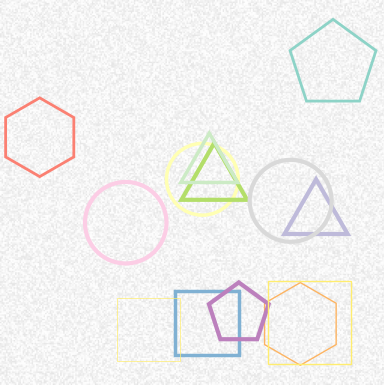[{"shape": "pentagon", "thickness": 2, "radius": 0.59, "center": [0.865, 0.832]}, {"shape": "circle", "thickness": 2.5, "radius": 0.47, "center": [0.526, 0.534]}, {"shape": "triangle", "thickness": 3, "radius": 0.47, "center": [0.821, 0.44]}, {"shape": "hexagon", "thickness": 2, "radius": 0.51, "center": [0.103, 0.644]}, {"shape": "square", "thickness": 2.5, "radius": 0.41, "center": [0.538, 0.162]}, {"shape": "hexagon", "thickness": 1, "radius": 0.54, "center": [0.78, 0.159]}, {"shape": "triangle", "thickness": 3, "radius": 0.49, "center": [0.557, 0.53]}, {"shape": "circle", "thickness": 3, "radius": 0.53, "center": [0.327, 0.422]}, {"shape": "circle", "thickness": 3, "radius": 0.53, "center": [0.755, 0.478]}, {"shape": "pentagon", "thickness": 3, "radius": 0.41, "center": [0.62, 0.185]}, {"shape": "triangle", "thickness": 2.5, "radius": 0.43, "center": [0.544, 0.569]}, {"shape": "square", "thickness": 0.5, "radius": 0.41, "center": [0.386, 0.144]}, {"shape": "square", "thickness": 1, "radius": 0.54, "center": [0.804, 0.163]}]